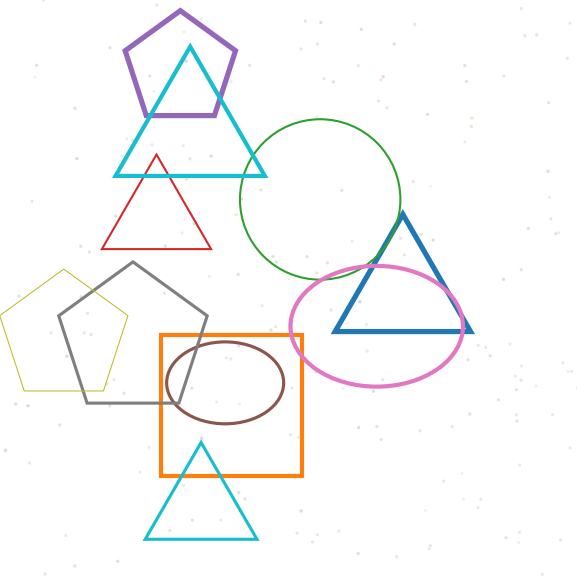[{"shape": "triangle", "thickness": 2.5, "radius": 0.68, "center": [0.698, 0.493]}, {"shape": "square", "thickness": 2, "radius": 0.61, "center": [0.401, 0.297]}, {"shape": "circle", "thickness": 1, "radius": 0.69, "center": [0.554, 0.654]}, {"shape": "triangle", "thickness": 1, "radius": 0.55, "center": [0.271, 0.622]}, {"shape": "pentagon", "thickness": 2.5, "radius": 0.5, "center": [0.312, 0.88]}, {"shape": "oval", "thickness": 1.5, "radius": 0.51, "center": [0.39, 0.336]}, {"shape": "oval", "thickness": 2, "radius": 0.75, "center": [0.652, 0.434]}, {"shape": "pentagon", "thickness": 1.5, "radius": 0.68, "center": [0.23, 0.41]}, {"shape": "pentagon", "thickness": 0.5, "radius": 0.58, "center": [0.111, 0.416]}, {"shape": "triangle", "thickness": 2, "radius": 0.75, "center": [0.329, 0.769]}, {"shape": "triangle", "thickness": 1.5, "radius": 0.56, "center": [0.348, 0.121]}]